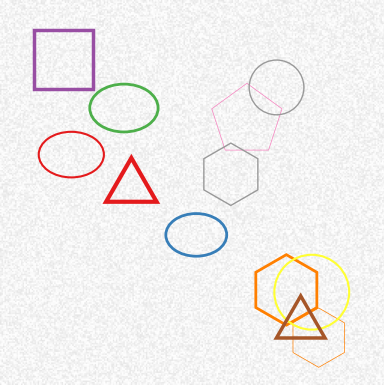[{"shape": "oval", "thickness": 1.5, "radius": 0.42, "center": [0.185, 0.598]}, {"shape": "triangle", "thickness": 3, "radius": 0.38, "center": [0.341, 0.514]}, {"shape": "oval", "thickness": 2, "radius": 0.4, "center": [0.51, 0.39]}, {"shape": "oval", "thickness": 2, "radius": 0.44, "center": [0.322, 0.719]}, {"shape": "square", "thickness": 2.5, "radius": 0.38, "center": [0.165, 0.846]}, {"shape": "hexagon", "thickness": 0.5, "radius": 0.39, "center": [0.828, 0.123]}, {"shape": "hexagon", "thickness": 2, "radius": 0.46, "center": [0.744, 0.247]}, {"shape": "circle", "thickness": 1.5, "radius": 0.49, "center": [0.81, 0.241]}, {"shape": "triangle", "thickness": 2.5, "radius": 0.36, "center": [0.781, 0.159]}, {"shape": "pentagon", "thickness": 0.5, "radius": 0.48, "center": [0.641, 0.688]}, {"shape": "hexagon", "thickness": 1, "radius": 0.4, "center": [0.6, 0.547]}, {"shape": "circle", "thickness": 1, "radius": 0.36, "center": [0.718, 0.773]}]